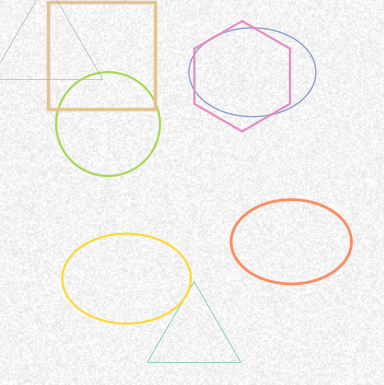[{"shape": "triangle", "thickness": 0.5, "radius": 0.7, "center": [0.504, 0.129]}, {"shape": "oval", "thickness": 2, "radius": 0.78, "center": [0.756, 0.372]}, {"shape": "oval", "thickness": 1, "radius": 0.82, "center": [0.656, 0.812]}, {"shape": "hexagon", "thickness": 1.5, "radius": 0.72, "center": [0.629, 0.802]}, {"shape": "circle", "thickness": 1.5, "radius": 0.67, "center": [0.281, 0.678]}, {"shape": "oval", "thickness": 1.5, "radius": 0.83, "center": [0.329, 0.276]}, {"shape": "square", "thickness": 2.5, "radius": 0.7, "center": [0.263, 0.856]}, {"shape": "triangle", "thickness": 0.5, "radius": 0.84, "center": [0.121, 0.877]}]